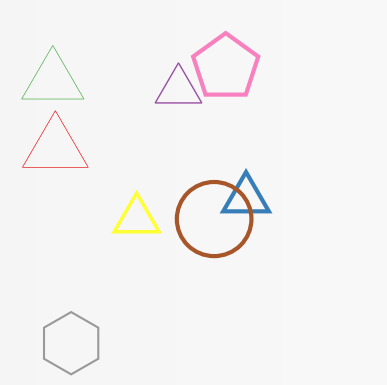[{"shape": "triangle", "thickness": 0.5, "radius": 0.49, "center": [0.143, 0.614]}, {"shape": "triangle", "thickness": 3, "radius": 0.34, "center": [0.635, 0.485]}, {"shape": "triangle", "thickness": 0.5, "radius": 0.46, "center": [0.136, 0.789]}, {"shape": "triangle", "thickness": 1, "radius": 0.35, "center": [0.461, 0.767]}, {"shape": "triangle", "thickness": 2.5, "radius": 0.33, "center": [0.353, 0.431]}, {"shape": "circle", "thickness": 3, "radius": 0.48, "center": [0.553, 0.431]}, {"shape": "pentagon", "thickness": 3, "radius": 0.44, "center": [0.582, 0.826]}, {"shape": "hexagon", "thickness": 1.5, "radius": 0.4, "center": [0.184, 0.109]}]